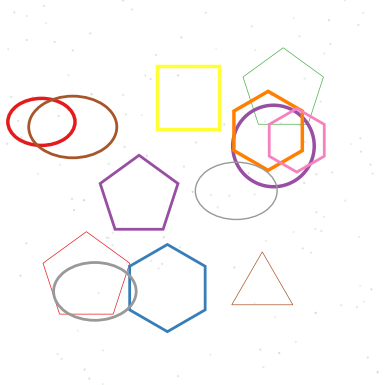[{"shape": "pentagon", "thickness": 0.5, "radius": 0.59, "center": [0.224, 0.28]}, {"shape": "oval", "thickness": 2.5, "radius": 0.44, "center": [0.108, 0.683]}, {"shape": "hexagon", "thickness": 2, "radius": 0.57, "center": [0.435, 0.252]}, {"shape": "pentagon", "thickness": 0.5, "radius": 0.55, "center": [0.736, 0.766]}, {"shape": "pentagon", "thickness": 2, "radius": 0.53, "center": [0.361, 0.49]}, {"shape": "circle", "thickness": 2.5, "radius": 0.53, "center": [0.71, 0.621]}, {"shape": "hexagon", "thickness": 2.5, "radius": 0.51, "center": [0.696, 0.66]}, {"shape": "square", "thickness": 2.5, "radius": 0.4, "center": [0.488, 0.747]}, {"shape": "oval", "thickness": 2, "radius": 0.57, "center": [0.189, 0.67]}, {"shape": "triangle", "thickness": 0.5, "radius": 0.46, "center": [0.681, 0.254]}, {"shape": "hexagon", "thickness": 2, "radius": 0.41, "center": [0.771, 0.636]}, {"shape": "oval", "thickness": 2, "radius": 0.54, "center": [0.246, 0.243]}, {"shape": "oval", "thickness": 1, "radius": 0.53, "center": [0.614, 0.504]}]